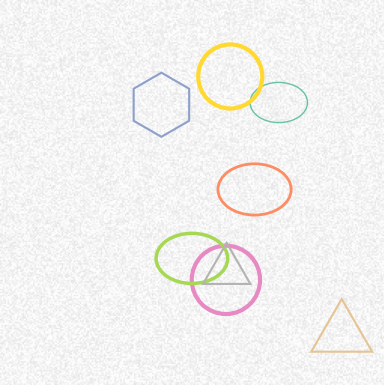[{"shape": "oval", "thickness": 1, "radius": 0.37, "center": [0.724, 0.734]}, {"shape": "oval", "thickness": 2, "radius": 0.48, "center": [0.661, 0.508]}, {"shape": "hexagon", "thickness": 1.5, "radius": 0.42, "center": [0.419, 0.728]}, {"shape": "circle", "thickness": 3, "radius": 0.44, "center": [0.587, 0.273]}, {"shape": "oval", "thickness": 2.5, "radius": 0.46, "center": [0.498, 0.329]}, {"shape": "circle", "thickness": 3, "radius": 0.42, "center": [0.598, 0.801]}, {"shape": "triangle", "thickness": 1.5, "radius": 0.46, "center": [0.888, 0.132]}, {"shape": "triangle", "thickness": 1.5, "radius": 0.36, "center": [0.589, 0.298]}]